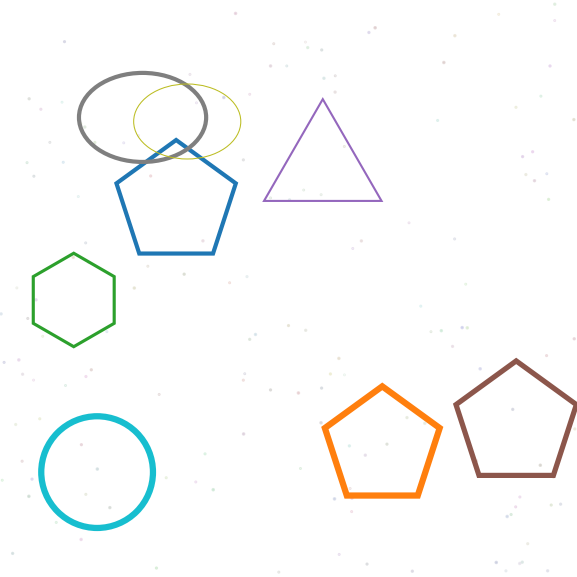[{"shape": "pentagon", "thickness": 2, "radius": 0.54, "center": [0.305, 0.648]}, {"shape": "pentagon", "thickness": 3, "radius": 0.52, "center": [0.662, 0.226]}, {"shape": "hexagon", "thickness": 1.5, "radius": 0.4, "center": [0.128, 0.48]}, {"shape": "triangle", "thickness": 1, "radius": 0.59, "center": [0.559, 0.71]}, {"shape": "pentagon", "thickness": 2.5, "radius": 0.55, "center": [0.894, 0.265]}, {"shape": "oval", "thickness": 2, "radius": 0.55, "center": [0.247, 0.796]}, {"shape": "oval", "thickness": 0.5, "radius": 0.46, "center": [0.324, 0.789]}, {"shape": "circle", "thickness": 3, "radius": 0.48, "center": [0.168, 0.182]}]